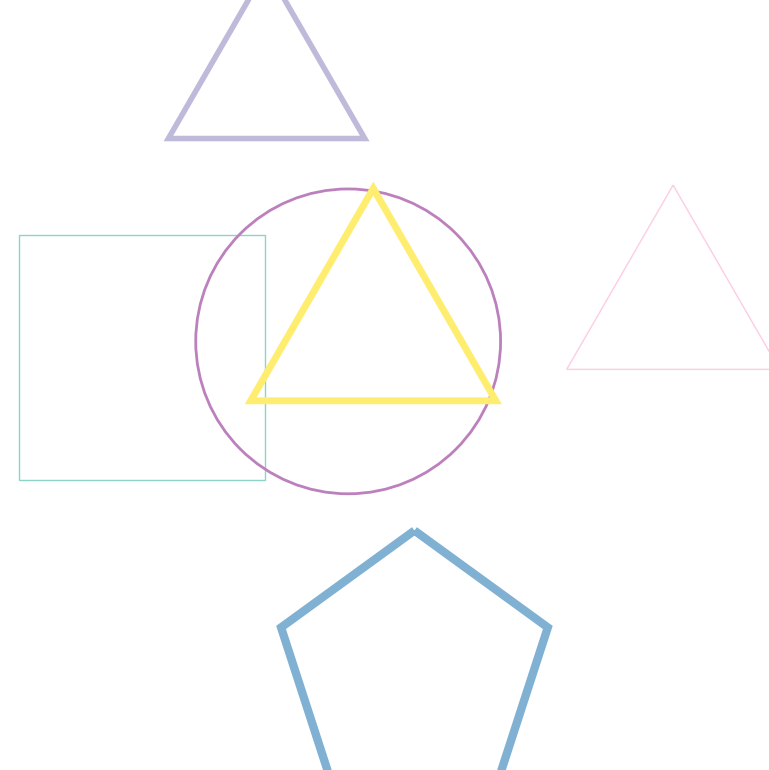[{"shape": "square", "thickness": 0.5, "radius": 0.8, "center": [0.185, 0.536]}, {"shape": "triangle", "thickness": 2, "radius": 0.74, "center": [0.346, 0.894]}, {"shape": "pentagon", "thickness": 3, "radius": 0.91, "center": [0.538, 0.129]}, {"shape": "triangle", "thickness": 0.5, "radius": 0.8, "center": [0.874, 0.6]}, {"shape": "circle", "thickness": 1, "radius": 0.99, "center": [0.452, 0.557]}, {"shape": "triangle", "thickness": 2.5, "radius": 0.92, "center": [0.485, 0.571]}]